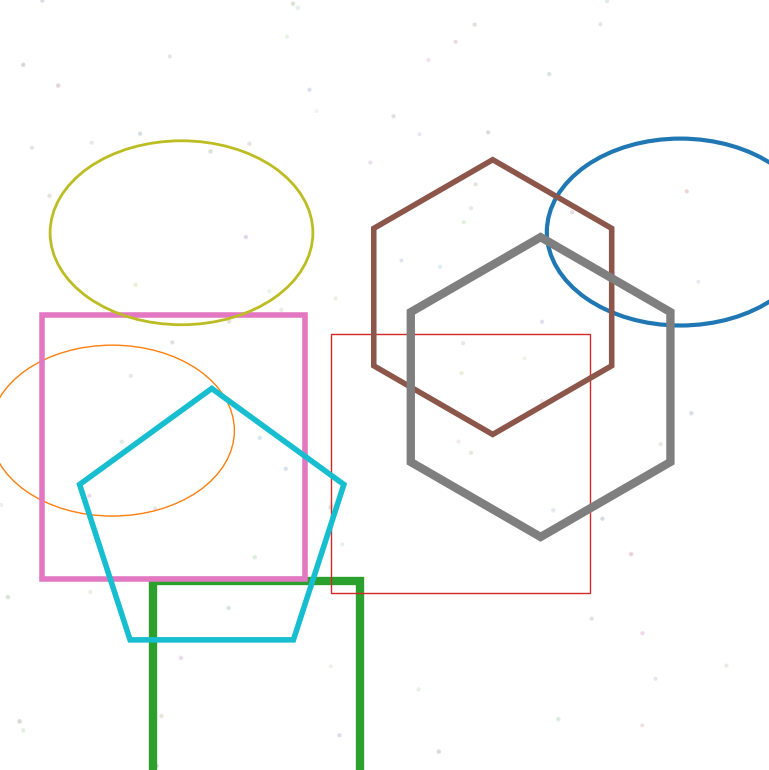[{"shape": "oval", "thickness": 1.5, "radius": 0.87, "center": [0.884, 0.699]}, {"shape": "oval", "thickness": 0.5, "radius": 0.79, "center": [0.146, 0.441]}, {"shape": "square", "thickness": 3, "radius": 0.67, "center": [0.333, 0.111]}, {"shape": "square", "thickness": 0.5, "radius": 0.84, "center": [0.598, 0.398]}, {"shape": "hexagon", "thickness": 2, "radius": 0.89, "center": [0.64, 0.614]}, {"shape": "square", "thickness": 2, "radius": 0.86, "center": [0.225, 0.42]}, {"shape": "hexagon", "thickness": 3, "radius": 0.97, "center": [0.702, 0.497]}, {"shape": "oval", "thickness": 1, "radius": 0.85, "center": [0.236, 0.698]}, {"shape": "pentagon", "thickness": 2, "radius": 0.9, "center": [0.275, 0.315]}]